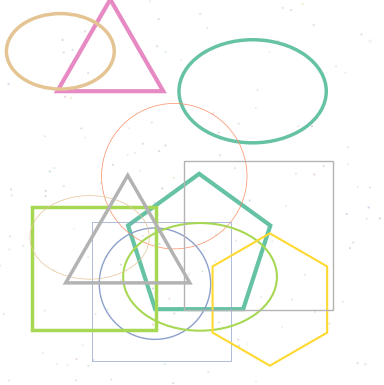[{"shape": "oval", "thickness": 2.5, "radius": 0.96, "center": [0.656, 0.763]}, {"shape": "pentagon", "thickness": 3, "radius": 0.97, "center": [0.517, 0.354]}, {"shape": "circle", "thickness": 0.5, "radius": 0.94, "center": [0.453, 0.542]}, {"shape": "circle", "thickness": 1, "radius": 0.72, "center": [0.402, 0.263]}, {"shape": "square", "thickness": 0.5, "radius": 0.9, "center": [0.419, 0.242]}, {"shape": "triangle", "thickness": 3, "radius": 0.79, "center": [0.286, 0.843]}, {"shape": "oval", "thickness": 1.5, "radius": 1.0, "center": [0.52, 0.281]}, {"shape": "square", "thickness": 2.5, "radius": 0.8, "center": [0.244, 0.302]}, {"shape": "hexagon", "thickness": 1.5, "radius": 0.86, "center": [0.701, 0.222]}, {"shape": "oval", "thickness": 0.5, "radius": 0.78, "center": [0.233, 0.383]}, {"shape": "oval", "thickness": 2.5, "radius": 0.7, "center": [0.157, 0.867]}, {"shape": "square", "thickness": 1, "radius": 0.97, "center": [0.671, 0.389]}, {"shape": "triangle", "thickness": 2.5, "radius": 0.93, "center": [0.332, 0.358]}]